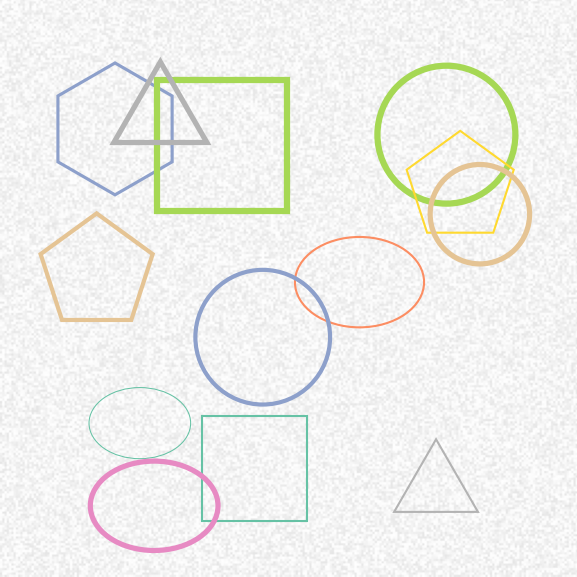[{"shape": "square", "thickness": 1, "radius": 0.46, "center": [0.44, 0.188]}, {"shape": "oval", "thickness": 0.5, "radius": 0.44, "center": [0.242, 0.266]}, {"shape": "oval", "thickness": 1, "radius": 0.56, "center": [0.623, 0.511]}, {"shape": "circle", "thickness": 2, "radius": 0.58, "center": [0.455, 0.415]}, {"shape": "hexagon", "thickness": 1.5, "radius": 0.57, "center": [0.199, 0.776]}, {"shape": "oval", "thickness": 2.5, "radius": 0.55, "center": [0.267, 0.123]}, {"shape": "square", "thickness": 3, "radius": 0.56, "center": [0.385, 0.747]}, {"shape": "circle", "thickness": 3, "radius": 0.6, "center": [0.773, 0.766]}, {"shape": "pentagon", "thickness": 1, "radius": 0.49, "center": [0.797, 0.675]}, {"shape": "pentagon", "thickness": 2, "radius": 0.51, "center": [0.167, 0.528]}, {"shape": "circle", "thickness": 2.5, "radius": 0.43, "center": [0.831, 0.628]}, {"shape": "triangle", "thickness": 2.5, "radius": 0.47, "center": [0.278, 0.799]}, {"shape": "triangle", "thickness": 1, "radius": 0.42, "center": [0.755, 0.155]}]